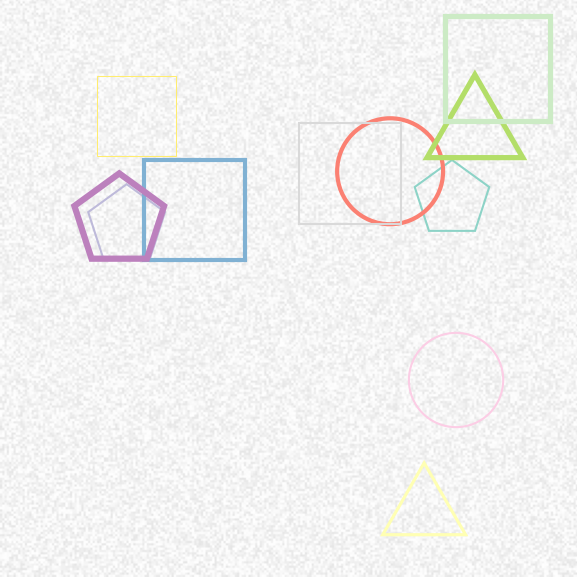[{"shape": "pentagon", "thickness": 1, "radius": 0.34, "center": [0.783, 0.654]}, {"shape": "triangle", "thickness": 1.5, "radius": 0.41, "center": [0.734, 0.115]}, {"shape": "pentagon", "thickness": 1, "radius": 0.35, "center": [0.219, 0.61]}, {"shape": "circle", "thickness": 2, "radius": 0.46, "center": [0.676, 0.703]}, {"shape": "square", "thickness": 2, "radius": 0.44, "center": [0.337, 0.636]}, {"shape": "triangle", "thickness": 2.5, "radius": 0.48, "center": [0.822, 0.774]}, {"shape": "circle", "thickness": 1, "radius": 0.41, "center": [0.79, 0.341]}, {"shape": "square", "thickness": 1, "radius": 0.44, "center": [0.606, 0.699]}, {"shape": "pentagon", "thickness": 3, "radius": 0.41, "center": [0.206, 0.617]}, {"shape": "square", "thickness": 2.5, "radius": 0.46, "center": [0.862, 0.881]}, {"shape": "square", "thickness": 0.5, "radius": 0.34, "center": [0.237, 0.798]}]